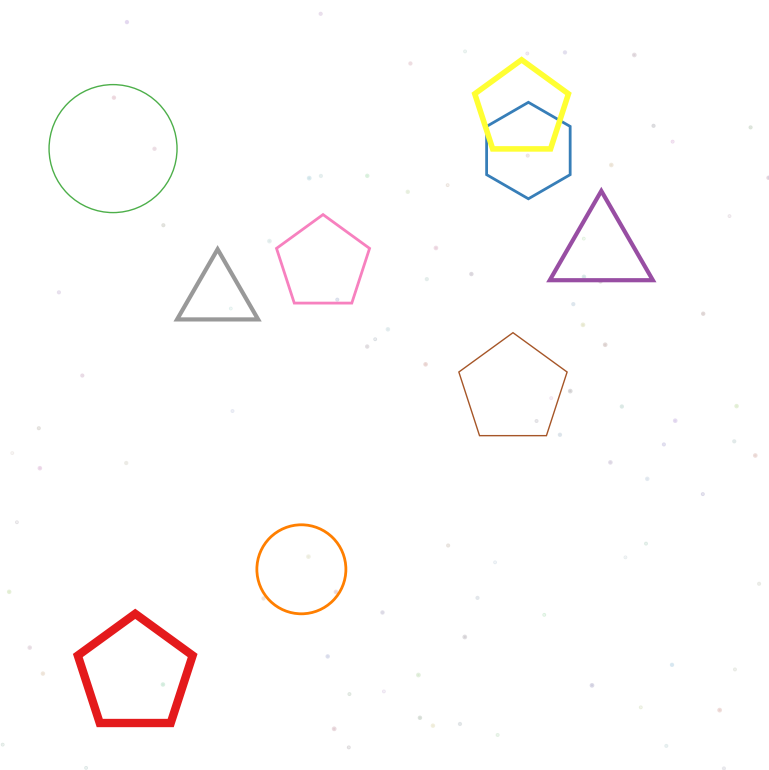[{"shape": "pentagon", "thickness": 3, "radius": 0.39, "center": [0.176, 0.124]}, {"shape": "hexagon", "thickness": 1, "radius": 0.31, "center": [0.686, 0.804]}, {"shape": "circle", "thickness": 0.5, "radius": 0.42, "center": [0.147, 0.807]}, {"shape": "triangle", "thickness": 1.5, "radius": 0.39, "center": [0.781, 0.675]}, {"shape": "circle", "thickness": 1, "radius": 0.29, "center": [0.391, 0.261]}, {"shape": "pentagon", "thickness": 2, "radius": 0.32, "center": [0.677, 0.858]}, {"shape": "pentagon", "thickness": 0.5, "radius": 0.37, "center": [0.666, 0.494]}, {"shape": "pentagon", "thickness": 1, "radius": 0.32, "center": [0.42, 0.658]}, {"shape": "triangle", "thickness": 1.5, "radius": 0.3, "center": [0.283, 0.616]}]